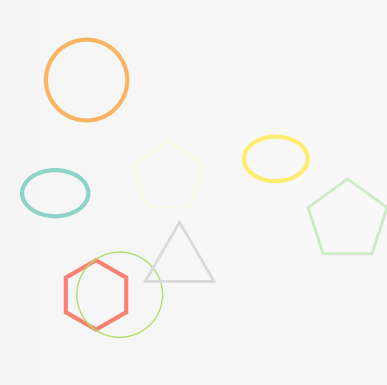[{"shape": "oval", "thickness": 3, "radius": 0.43, "center": [0.142, 0.498]}, {"shape": "pentagon", "thickness": 0.5, "radius": 0.48, "center": [0.435, 0.54]}, {"shape": "hexagon", "thickness": 3, "radius": 0.45, "center": [0.248, 0.234]}, {"shape": "circle", "thickness": 3, "radius": 0.52, "center": [0.224, 0.792]}, {"shape": "circle", "thickness": 1, "radius": 0.55, "center": [0.309, 0.234]}, {"shape": "triangle", "thickness": 2, "radius": 0.51, "center": [0.464, 0.32]}, {"shape": "pentagon", "thickness": 2, "radius": 0.54, "center": [0.897, 0.428]}, {"shape": "oval", "thickness": 3, "radius": 0.41, "center": [0.712, 0.587]}]